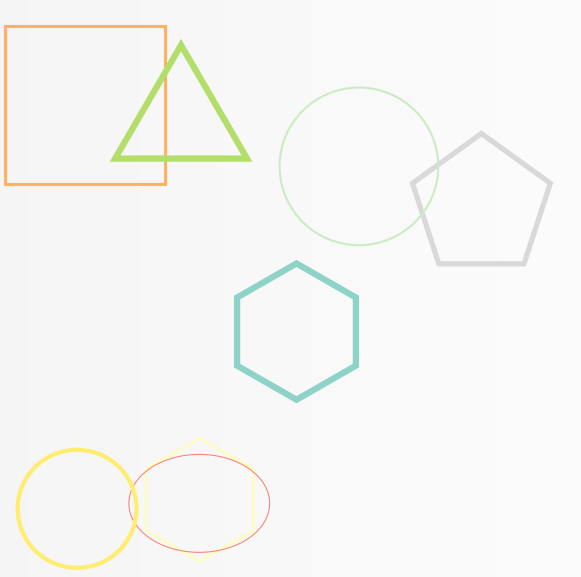[{"shape": "hexagon", "thickness": 3, "radius": 0.59, "center": [0.51, 0.425]}, {"shape": "hexagon", "thickness": 1, "radius": 0.53, "center": [0.344, 0.134]}, {"shape": "oval", "thickness": 0.5, "radius": 0.61, "center": [0.343, 0.127]}, {"shape": "square", "thickness": 1.5, "radius": 0.69, "center": [0.146, 0.817]}, {"shape": "triangle", "thickness": 3, "radius": 0.66, "center": [0.312, 0.79]}, {"shape": "pentagon", "thickness": 2.5, "radius": 0.62, "center": [0.828, 0.643]}, {"shape": "circle", "thickness": 1, "radius": 0.68, "center": [0.618, 0.711]}, {"shape": "circle", "thickness": 2, "radius": 0.51, "center": [0.133, 0.118]}]